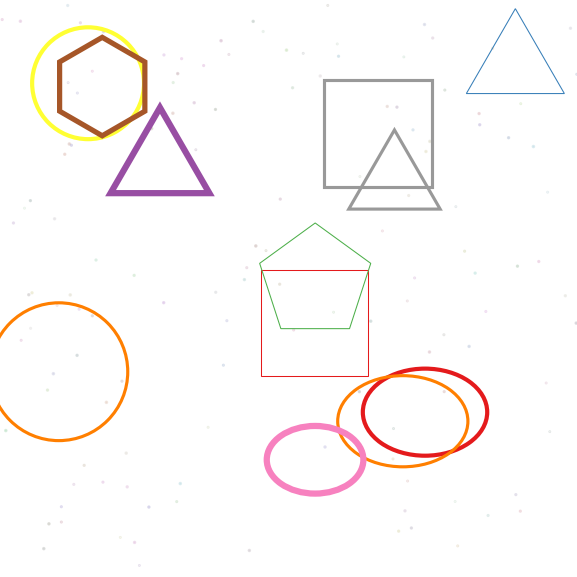[{"shape": "square", "thickness": 0.5, "radius": 0.46, "center": [0.545, 0.44]}, {"shape": "oval", "thickness": 2, "radius": 0.54, "center": [0.736, 0.285]}, {"shape": "triangle", "thickness": 0.5, "radius": 0.49, "center": [0.892, 0.886]}, {"shape": "pentagon", "thickness": 0.5, "radius": 0.51, "center": [0.546, 0.512]}, {"shape": "triangle", "thickness": 3, "radius": 0.49, "center": [0.277, 0.714]}, {"shape": "oval", "thickness": 1.5, "radius": 0.56, "center": [0.697, 0.27]}, {"shape": "circle", "thickness": 1.5, "radius": 0.6, "center": [0.102, 0.355]}, {"shape": "circle", "thickness": 2, "radius": 0.48, "center": [0.152, 0.855]}, {"shape": "hexagon", "thickness": 2.5, "radius": 0.43, "center": [0.177, 0.849]}, {"shape": "oval", "thickness": 3, "radius": 0.42, "center": [0.546, 0.203]}, {"shape": "square", "thickness": 1.5, "radius": 0.46, "center": [0.655, 0.768]}, {"shape": "triangle", "thickness": 1.5, "radius": 0.46, "center": [0.683, 0.683]}]